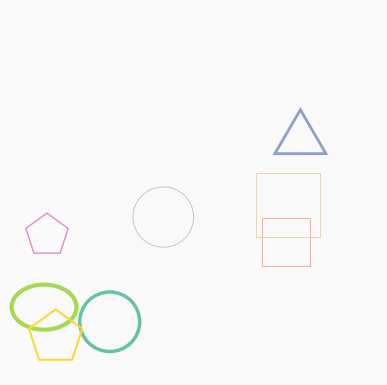[{"shape": "circle", "thickness": 2.5, "radius": 0.39, "center": [0.283, 0.164]}, {"shape": "square", "thickness": 0.5, "radius": 0.31, "center": [0.738, 0.371]}, {"shape": "triangle", "thickness": 2, "radius": 0.38, "center": [0.775, 0.639]}, {"shape": "pentagon", "thickness": 1, "radius": 0.29, "center": [0.121, 0.389]}, {"shape": "oval", "thickness": 3, "radius": 0.42, "center": [0.114, 0.202]}, {"shape": "pentagon", "thickness": 1.5, "radius": 0.36, "center": [0.144, 0.124]}, {"shape": "square", "thickness": 0.5, "radius": 0.42, "center": [0.743, 0.467]}, {"shape": "circle", "thickness": 0.5, "radius": 0.39, "center": [0.421, 0.436]}]